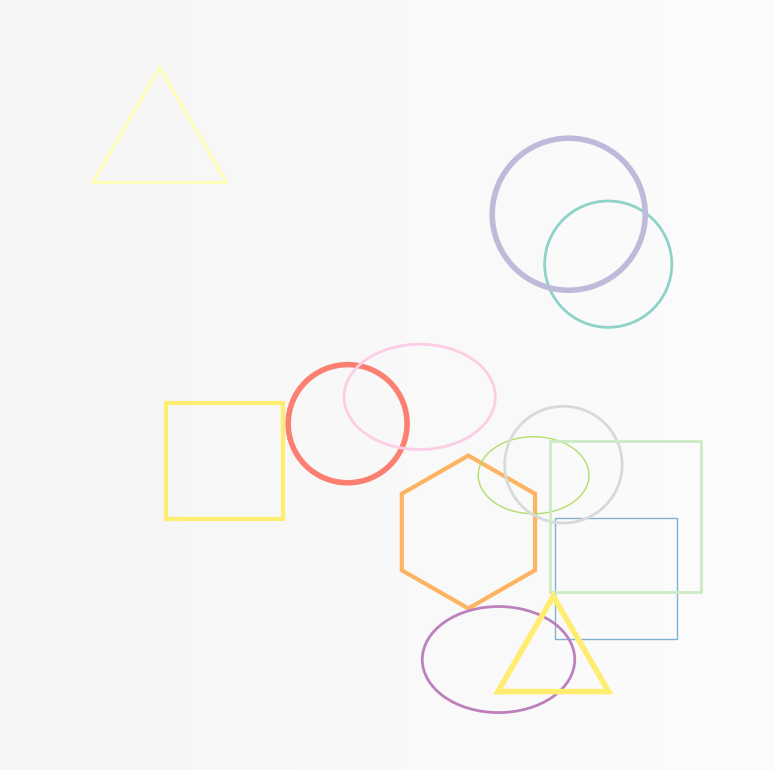[{"shape": "circle", "thickness": 1, "radius": 0.41, "center": [0.785, 0.657]}, {"shape": "triangle", "thickness": 1, "radius": 0.5, "center": [0.206, 0.813]}, {"shape": "circle", "thickness": 2, "radius": 0.49, "center": [0.734, 0.722]}, {"shape": "circle", "thickness": 2, "radius": 0.38, "center": [0.449, 0.45]}, {"shape": "square", "thickness": 0.5, "radius": 0.39, "center": [0.795, 0.248]}, {"shape": "hexagon", "thickness": 1.5, "radius": 0.5, "center": [0.604, 0.309]}, {"shape": "oval", "thickness": 0.5, "radius": 0.36, "center": [0.689, 0.383]}, {"shape": "oval", "thickness": 1, "radius": 0.49, "center": [0.541, 0.485]}, {"shape": "circle", "thickness": 1, "radius": 0.38, "center": [0.727, 0.397]}, {"shape": "oval", "thickness": 1, "radius": 0.49, "center": [0.643, 0.143]}, {"shape": "square", "thickness": 1, "radius": 0.49, "center": [0.807, 0.329]}, {"shape": "triangle", "thickness": 2, "radius": 0.41, "center": [0.714, 0.143]}, {"shape": "square", "thickness": 1.5, "radius": 0.38, "center": [0.29, 0.401]}]